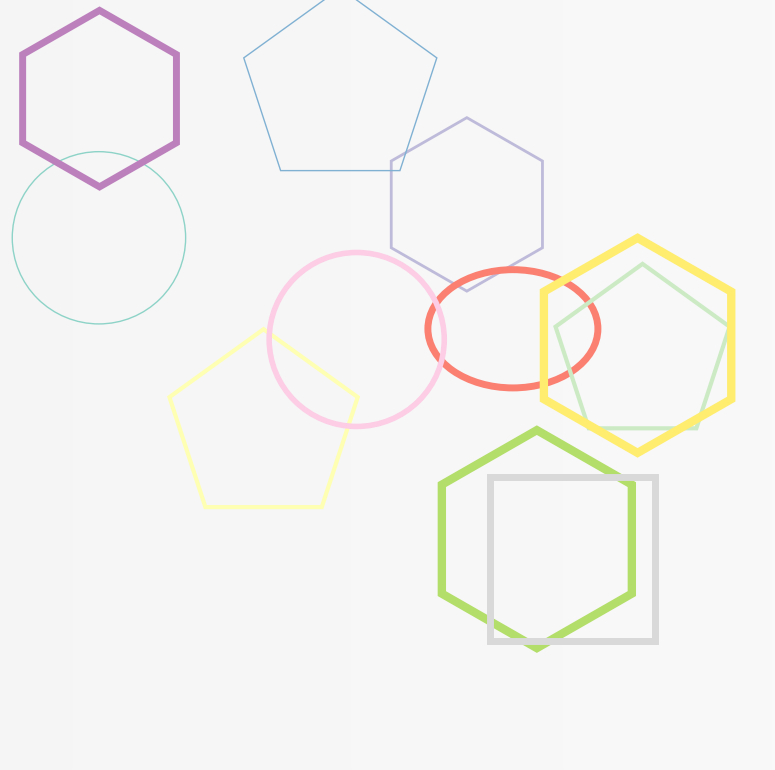[{"shape": "circle", "thickness": 0.5, "radius": 0.56, "center": [0.128, 0.691]}, {"shape": "pentagon", "thickness": 1.5, "radius": 0.64, "center": [0.34, 0.445]}, {"shape": "hexagon", "thickness": 1, "radius": 0.56, "center": [0.602, 0.735]}, {"shape": "oval", "thickness": 2.5, "radius": 0.55, "center": [0.662, 0.573]}, {"shape": "pentagon", "thickness": 0.5, "radius": 0.65, "center": [0.439, 0.884]}, {"shape": "hexagon", "thickness": 3, "radius": 0.71, "center": [0.693, 0.3]}, {"shape": "circle", "thickness": 2, "radius": 0.56, "center": [0.46, 0.559]}, {"shape": "square", "thickness": 2.5, "radius": 0.53, "center": [0.739, 0.274]}, {"shape": "hexagon", "thickness": 2.5, "radius": 0.57, "center": [0.128, 0.872]}, {"shape": "pentagon", "thickness": 1.5, "radius": 0.59, "center": [0.829, 0.539]}, {"shape": "hexagon", "thickness": 3, "radius": 0.7, "center": [0.823, 0.551]}]